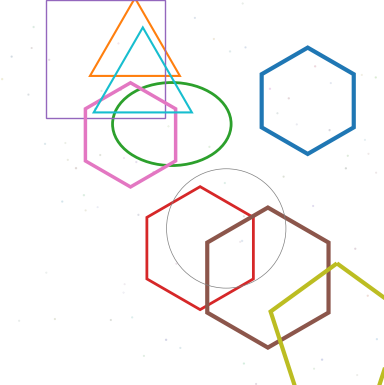[{"shape": "hexagon", "thickness": 3, "radius": 0.69, "center": [0.799, 0.738]}, {"shape": "triangle", "thickness": 1.5, "radius": 0.67, "center": [0.35, 0.87]}, {"shape": "oval", "thickness": 2, "radius": 0.77, "center": [0.446, 0.678]}, {"shape": "hexagon", "thickness": 2, "radius": 0.8, "center": [0.52, 0.355]}, {"shape": "square", "thickness": 1, "radius": 0.77, "center": [0.274, 0.846]}, {"shape": "hexagon", "thickness": 3, "radius": 0.91, "center": [0.696, 0.279]}, {"shape": "hexagon", "thickness": 2.5, "radius": 0.68, "center": [0.339, 0.65]}, {"shape": "circle", "thickness": 0.5, "radius": 0.78, "center": [0.588, 0.407]}, {"shape": "pentagon", "thickness": 3, "radius": 0.91, "center": [0.875, 0.135]}, {"shape": "triangle", "thickness": 1.5, "radius": 0.74, "center": [0.371, 0.782]}]